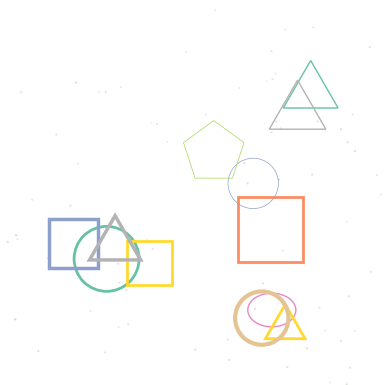[{"shape": "triangle", "thickness": 1, "radius": 0.41, "center": [0.807, 0.761]}, {"shape": "circle", "thickness": 2, "radius": 0.42, "center": [0.277, 0.328]}, {"shape": "square", "thickness": 2, "radius": 0.42, "center": [0.702, 0.405]}, {"shape": "circle", "thickness": 0.5, "radius": 0.33, "center": [0.658, 0.524]}, {"shape": "square", "thickness": 2.5, "radius": 0.32, "center": [0.191, 0.367]}, {"shape": "oval", "thickness": 1, "radius": 0.31, "center": [0.706, 0.195]}, {"shape": "pentagon", "thickness": 0.5, "radius": 0.41, "center": [0.555, 0.604]}, {"shape": "square", "thickness": 2, "radius": 0.29, "center": [0.389, 0.317]}, {"shape": "triangle", "thickness": 2, "radius": 0.3, "center": [0.741, 0.15]}, {"shape": "circle", "thickness": 3, "radius": 0.35, "center": [0.68, 0.174]}, {"shape": "triangle", "thickness": 1, "radius": 0.42, "center": [0.773, 0.707]}, {"shape": "triangle", "thickness": 2.5, "radius": 0.38, "center": [0.299, 0.363]}]